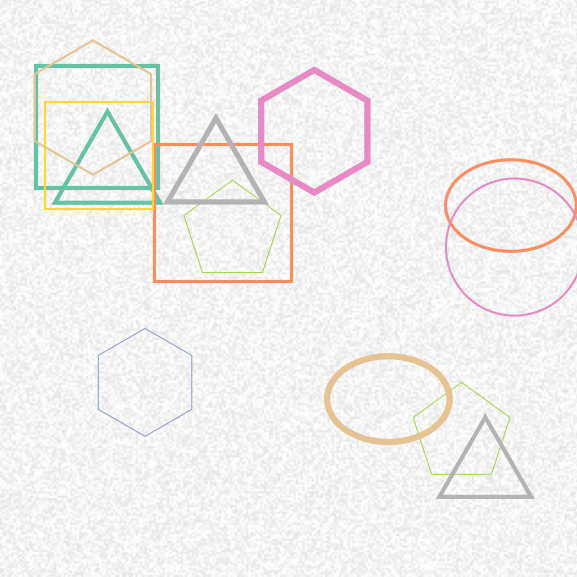[{"shape": "triangle", "thickness": 2, "radius": 0.53, "center": [0.186, 0.701]}, {"shape": "square", "thickness": 2, "radius": 0.53, "center": [0.168, 0.779]}, {"shape": "oval", "thickness": 1.5, "radius": 0.57, "center": [0.885, 0.643]}, {"shape": "square", "thickness": 1.5, "radius": 0.6, "center": [0.385, 0.631]}, {"shape": "hexagon", "thickness": 0.5, "radius": 0.47, "center": [0.251, 0.337]}, {"shape": "hexagon", "thickness": 3, "radius": 0.53, "center": [0.544, 0.772]}, {"shape": "circle", "thickness": 1, "radius": 0.59, "center": [0.891, 0.571]}, {"shape": "pentagon", "thickness": 0.5, "radius": 0.44, "center": [0.799, 0.249]}, {"shape": "pentagon", "thickness": 0.5, "radius": 0.44, "center": [0.403, 0.599]}, {"shape": "square", "thickness": 1, "radius": 0.47, "center": [0.171, 0.729]}, {"shape": "oval", "thickness": 3, "radius": 0.53, "center": [0.672, 0.308]}, {"shape": "hexagon", "thickness": 1, "radius": 0.58, "center": [0.161, 0.813]}, {"shape": "triangle", "thickness": 2, "radius": 0.46, "center": [0.84, 0.185]}, {"shape": "triangle", "thickness": 2.5, "radius": 0.48, "center": [0.374, 0.698]}]